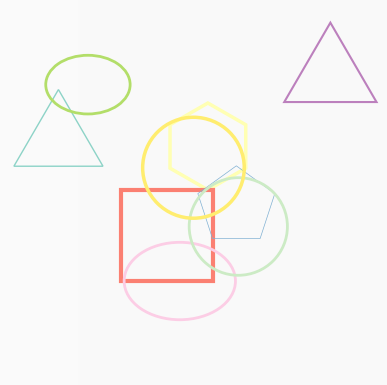[{"shape": "triangle", "thickness": 1, "radius": 0.66, "center": [0.151, 0.635]}, {"shape": "hexagon", "thickness": 2.5, "radius": 0.56, "center": [0.536, 0.62]}, {"shape": "square", "thickness": 3, "radius": 0.59, "center": [0.431, 0.389]}, {"shape": "pentagon", "thickness": 0.5, "radius": 0.52, "center": [0.61, 0.465]}, {"shape": "oval", "thickness": 2, "radius": 0.54, "center": [0.227, 0.78]}, {"shape": "oval", "thickness": 2, "radius": 0.72, "center": [0.464, 0.27]}, {"shape": "triangle", "thickness": 1.5, "radius": 0.69, "center": [0.853, 0.804]}, {"shape": "circle", "thickness": 2, "radius": 0.63, "center": [0.615, 0.412]}, {"shape": "circle", "thickness": 2.5, "radius": 0.66, "center": [0.499, 0.564]}]